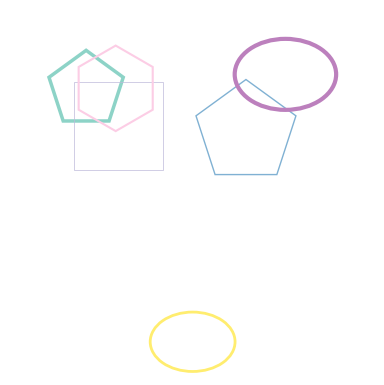[{"shape": "pentagon", "thickness": 2.5, "radius": 0.51, "center": [0.224, 0.768]}, {"shape": "square", "thickness": 0.5, "radius": 0.58, "center": [0.308, 0.673]}, {"shape": "pentagon", "thickness": 1, "radius": 0.68, "center": [0.639, 0.657]}, {"shape": "hexagon", "thickness": 1.5, "radius": 0.56, "center": [0.3, 0.771]}, {"shape": "oval", "thickness": 3, "radius": 0.66, "center": [0.741, 0.807]}, {"shape": "oval", "thickness": 2, "radius": 0.55, "center": [0.5, 0.112]}]